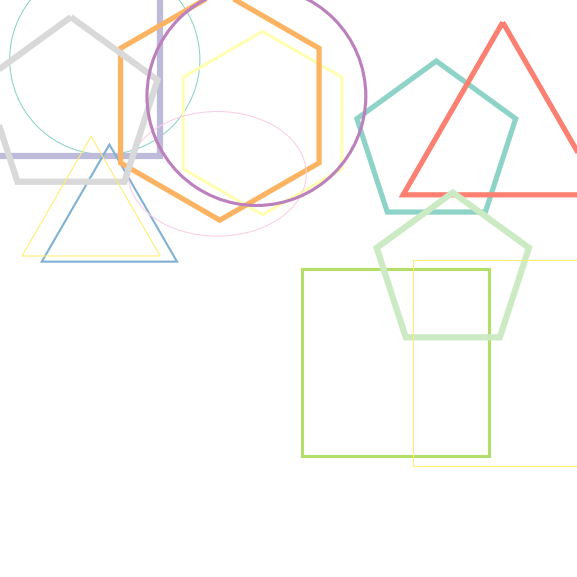[{"shape": "pentagon", "thickness": 2.5, "radius": 0.72, "center": [0.756, 0.749]}, {"shape": "circle", "thickness": 0.5, "radius": 0.82, "center": [0.181, 0.896]}, {"shape": "hexagon", "thickness": 1.5, "radius": 0.79, "center": [0.455, 0.786]}, {"shape": "square", "thickness": 3, "radius": 0.78, "center": [0.121, 0.885]}, {"shape": "triangle", "thickness": 2.5, "radius": 1.0, "center": [0.871, 0.761]}, {"shape": "triangle", "thickness": 1, "radius": 0.68, "center": [0.189, 0.614]}, {"shape": "hexagon", "thickness": 2.5, "radius": 0.99, "center": [0.381, 0.816]}, {"shape": "square", "thickness": 1.5, "radius": 0.81, "center": [0.685, 0.372]}, {"shape": "oval", "thickness": 0.5, "radius": 0.77, "center": [0.376, 0.698]}, {"shape": "pentagon", "thickness": 3, "radius": 0.79, "center": [0.123, 0.812]}, {"shape": "circle", "thickness": 1.5, "radius": 0.95, "center": [0.444, 0.833]}, {"shape": "pentagon", "thickness": 3, "radius": 0.69, "center": [0.784, 0.527]}, {"shape": "triangle", "thickness": 0.5, "radius": 0.69, "center": [0.158, 0.625]}, {"shape": "square", "thickness": 0.5, "radius": 0.89, "center": [0.894, 0.371]}]